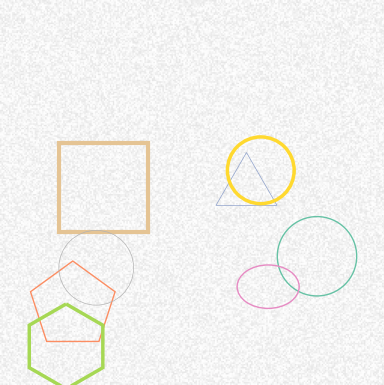[{"shape": "circle", "thickness": 1, "radius": 0.52, "center": [0.823, 0.334]}, {"shape": "pentagon", "thickness": 1, "radius": 0.58, "center": [0.189, 0.207]}, {"shape": "triangle", "thickness": 0.5, "radius": 0.46, "center": [0.64, 0.512]}, {"shape": "oval", "thickness": 1, "radius": 0.4, "center": [0.696, 0.255]}, {"shape": "hexagon", "thickness": 2.5, "radius": 0.55, "center": [0.172, 0.1]}, {"shape": "circle", "thickness": 2.5, "radius": 0.43, "center": [0.677, 0.558]}, {"shape": "square", "thickness": 3, "radius": 0.58, "center": [0.268, 0.514]}, {"shape": "circle", "thickness": 0.5, "radius": 0.49, "center": [0.25, 0.305]}]